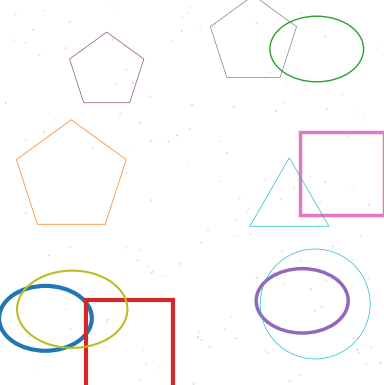[{"shape": "oval", "thickness": 3, "radius": 0.6, "center": [0.118, 0.173]}, {"shape": "pentagon", "thickness": 0.5, "radius": 0.75, "center": [0.185, 0.539]}, {"shape": "oval", "thickness": 1, "radius": 0.61, "center": [0.823, 0.873]}, {"shape": "square", "thickness": 3, "radius": 0.56, "center": [0.336, 0.108]}, {"shape": "oval", "thickness": 2.5, "radius": 0.6, "center": [0.785, 0.219]}, {"shape": "pentagon", "thickness": 0.5, "radius": 0.51, "center": [0.277, 0.815]}, {"shape": "square", "thickness": 2.5, "radius": 0.54, "center": [0.889, 0.55]}, {"shape": "pentagon", "thickness": 0.5, "radius": 0.59, "center": [0.658, 0.894]}, {"shape": "oval", "thickness": 1.5, "radius": 0.72, "center": [0.188, 0.197]}, {"shape": "circle", "thickness": 0.5, "radius": 0.71, "center": [0.819, 0.21]}, {"shape": "triangle", "thickness": 0.5, "radius": 0.59, "center": [0.752, 0.472]}]